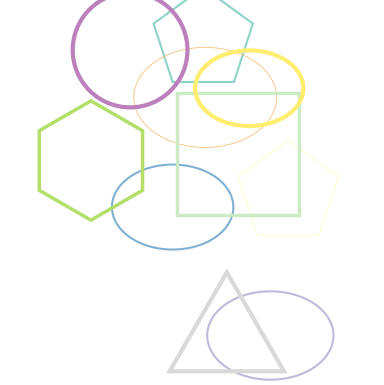[{"shape": "pentagon", "thickness": 1.5, "radius": 0.68, "center": [0.528, 0.897]}, {"shape": "pentagon", "thickness": 0.5, "radius": 0.68, "center": [0.749, 0.499]}, {"shape": "oval", "thickness": 1.5, "radius": 0.82, "center": [0.702, 0.129]}, {"shape": "oval", "thickness": 1.5, "radius": 0.79, "center": [0.448, 0.462]}, {"shape": "oval", "thickness": 0.5, "radius": 0.93, "center": [0.533, 0.747]}, {"shape": "hexagon", "thickness": 2.5, "radius": 0.77, "center": [0.236, 0.583]}, {"shape": "triangle", "thickness": 3, "radius": 0.86, "center": [0.589, 0.121]}, {"shape": "circle", "thickness": 3, "radius": 0.75, "center": [0.338, 0.87]}, {"shape": "square", "thickness": 2.5, "radius": 0.79, "center": [0.618, 0.599]}, {"shape": "oval", "thickness": 3, "radius": 0.7, "center": [0.647, 0.771]}]